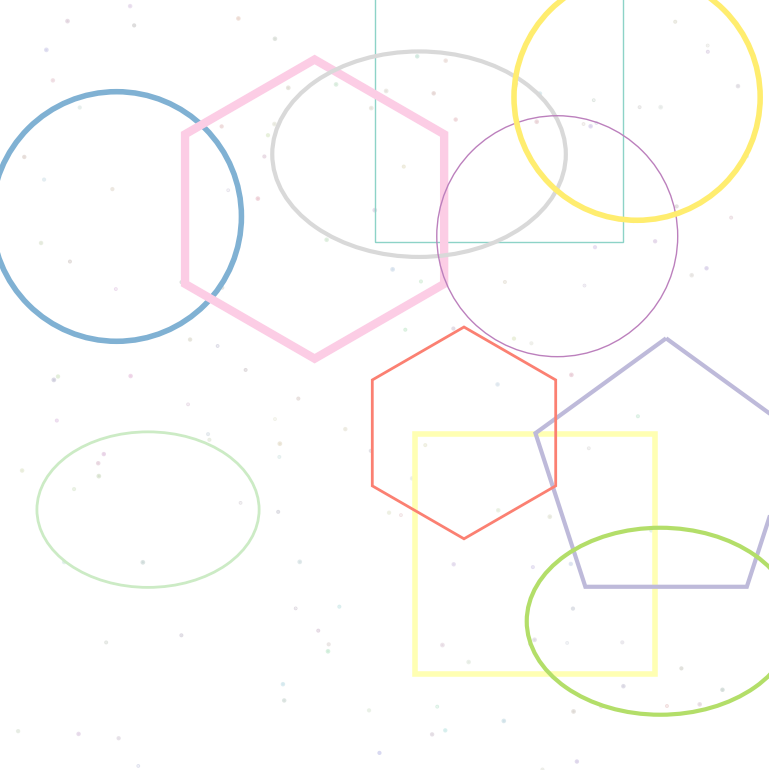[{"shape": "square", "thickness": 0.5, "radius": 0.81, "center": [0.648, 0.847]}, {"shape": "square", "thickness": 2, "radius": 0.78, "center": [0.695, 0.28]}, {"shape": "pentagon", "thickness": 1.5, "radius": 0.89, "center": [0.865, 0.382]}, {"shape": "hexagon", "thickness": 1, "radius": 0.69, "center": [0.603, 0.438]}, {"shape": "circle", "thickness": 2, "radius": 0.81, "center": [0.151, 0.719]}, {"shape": "oval", "thickness": 1.5, "radius": 0.87, "center": [0.858, 0.193]}, {"shape": "hexagon", "thickness": 3, "radius": 0.97, "center": [0.409, 0.728]}, {"shape": "oval", "thickness": 1.5, "radius": 0.95, "center": [0.544, 0.8]}, {"shape": "circle", "thickness": 0.5, "radius": 0.78, "center": [0.724, 0.693]}, {"shape": "oval", "thickness": 1, "radius": 0.72, "center": [0.192, 0.338]}, {"shape": "circle", "thickness": 2, "radius": 0.8, "center": [0.827, 0.874]}]